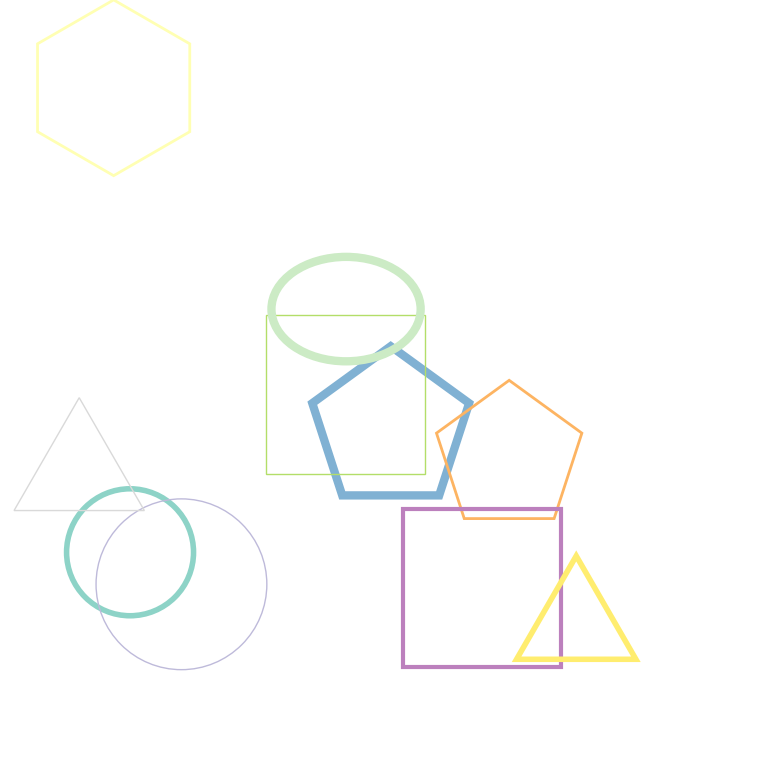[{"shape": "circle", "thickness": 2, "radius": 0.41, "center": [0.169, 0.283]}, {"shape": "hexagon", "thickness": 1, "radius": 0.57, "center": [0.148, 0.886]}, {"shape": "circle", "thickness": 0.5, "radius": 0.55, "center": [0.236, 0.241]}, {"shape": "pentagon", "thickness": 3, "radius": 0.54, "center": [0.507, 0.443]}, {"shape": "pentagon", "thickness": 1, "radius": 0.5, "center": [0.661, 0.407]}, {"shape": "square", "thickness": 0.5, "radius": 0.52, "center": [0.449, 0.487]}, {"shape": "triangle", "thickness": 0.5, "radius": 0.49, "center": [0.103, 0.386]}, {"shape": "square", "thickness": 1.5, "radius": 0.51, "center": [0.626, 0.236]}, {"shape": "oval", "thickness": 3, "radius": 0.48, "center": [0.449, 0.599]}, {"shape": "triangle", "thickness": 2, "radius": 0.45, "center": [0.748, 0.189]}]